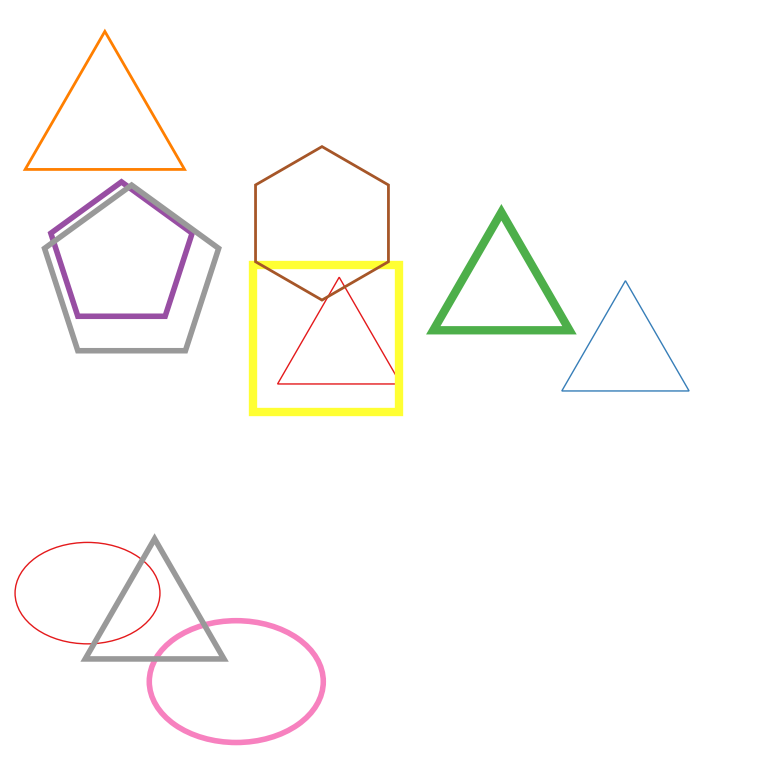[{"shape": "oval", "thickness": 0.5, "radius": 0.47, "center": [0.114, 0.23]}, {"shape": "triangle", "thickness": 0.5, "radius": 0.46, "center": [0.441, 0.548]}, {"shape": "triangle", "thickness": 0.5, "radius": 0.48, "center": [0.812, 0.54]}, {"shape": "triangle", "thickness": 3, "radius": 0.51, "center": [0.651, 0.622]}, {"shape": "pentagon", "thickness": 2, "radius": 0.48, "center": [0.158, 0.667]}, {"shape": "triangle", "thickness": 1, "radius": 0.6, "center": [0.136, 0.84]}, {"shape": "square", "thickness": 3, "radius": 0.47, "center": [0.424, 0.56]}, {"shape": "hexagon", "thickness": 1, "radius": 0.5, "center": [0.418, 0.71]}, {"shape": "oval", "thickness": 2, "radius": 0.56, "center": [0.307, 0.115]}, {"shape": "triangle", "thickness": 2, "radius": 0.52, "center": [0.201, 0.196]}, {"shape": "pentagon", "thickness": 2, "radius": 0.59, "center": [0.171, 0.641]}]